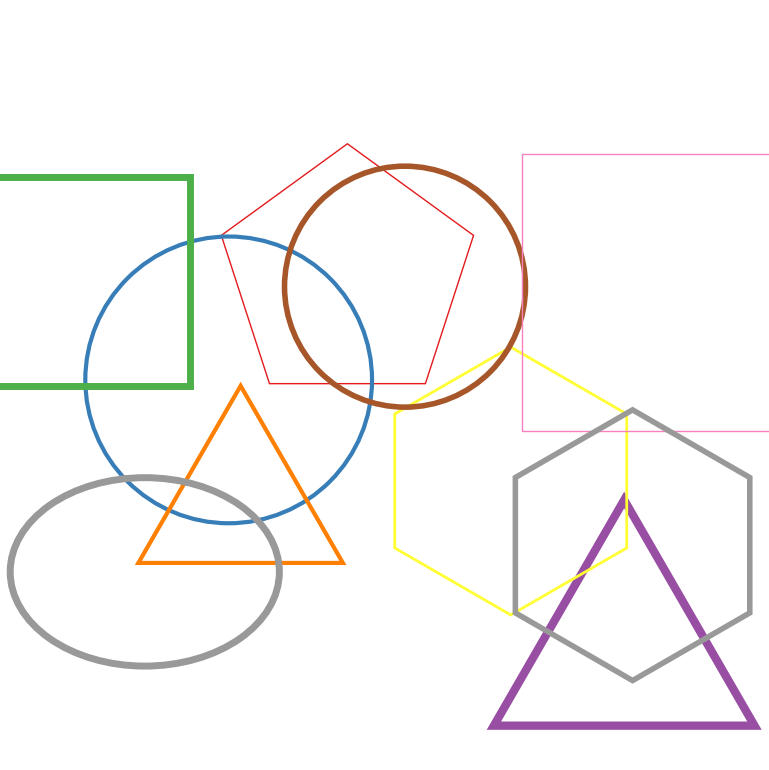[{"shape": "pentagon", "thickness": 0.5, "radius": 0.86, "center": [0.451, 0.641]}, {"shape": "circle", "thickness": 1.5, "radius": 0.93, "center": [0.297, 0.507]}, {"shape": "square", "thickness": 2.5, "radius": 0.68, "center": [0.112, 0.634]}, {"shape": "triangle", "thickness": 3, "radius": 0.98, "center": [0.811, 0.155]}, {"shape": "triangle", "thickness": 1.5, "radius": 0.77, "center": [0.312, 0.346]}, {"shape": "hexagon", "thickness": 1, "radius": 0.87, "center": [0.663, 0.375]}, {"shape": "circle", "thickness": 2, "radius": 0.78, "center": [0.526, 0.628]}, {"shape": "square", "thickness": 0.5, "radius": 0.9, "center": [0.858, 0.62]}, {"shape": "oval", "thickness": 2.5, "radius": 0.87, "center": [0.188, 0.257]}, {"shape": "hexagon", "thickness": 2, "radius": 0.88, "center": [0.822, 0.292]}]